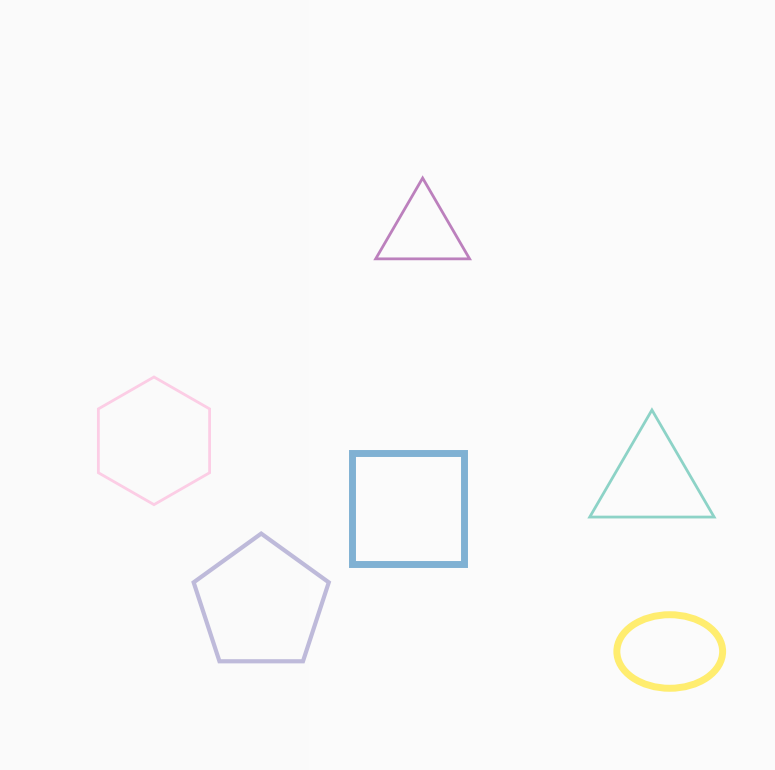[{"shape": "triangle", "thickness": 1, "radius": 0.46, "center": [0.841, 0.375]}, {"shape": "pentagon", "thickness": 1.5, "radius": 0.46, "center": [0.337, 0.215]}, {"shape": "square", "thickness": 2.5, "radius": 0.36, "center": [0.527, 0.34]}, {"shape": "hexagon", "thickness": 1, "radius": 0.41, "center": [0.199, 0.428]}, {"shape": "triangle", "thickness": 1, "radius": 0.35, "center": [0.545, 0.699]}, {"shape": "oval", "thickness": 2.5, "radius": 0.34, "center": [0.864, 0.154]}]